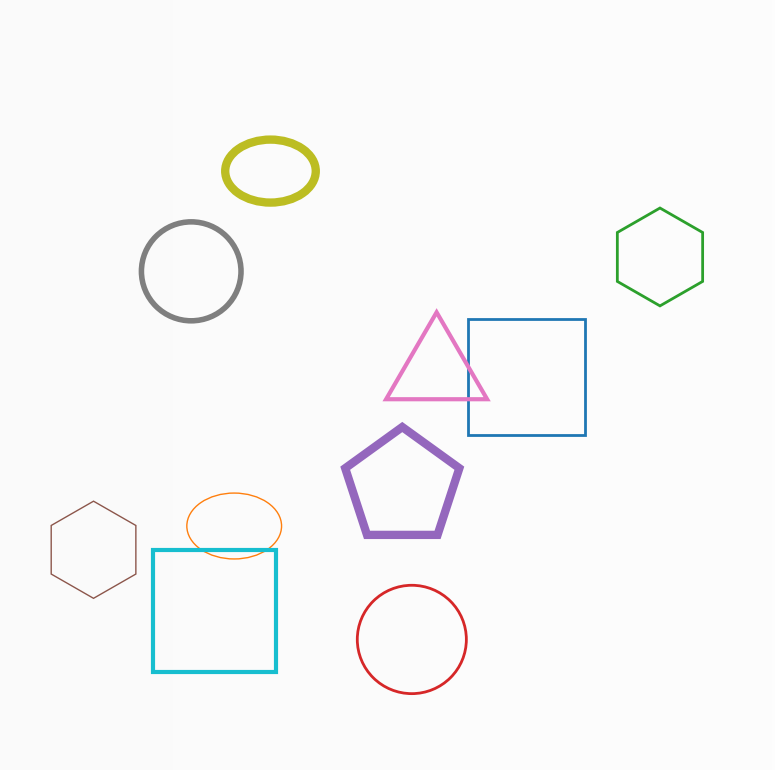[{"shape": "square", "thickness": 1, "radius": 0.38, "center": [0.679, 0.51]}, {"shape": "oval", "thickness": 0.5, "radius": 0.31, "center": [0.302, 0.317]}, {"shape": "hexagon", "thickness": 1, "radius": 0.32, "center": [0.852, 0.666]}, {"shape": "circle", "thickness": 1, "radius": 0.35, "center": [0.531, 0.17]}, {"shape": "pentagon", "thickness": 3, "radius": 0.39, "center": [0.519, 0.368]}, {"shape": "hexagon", "thickness": 0.5, "radius": 0.32, "center": [0.121, 0.286]}, {"shape": "triangle", "thickness": 1.5, "radius": 0.38, "center": [0.563, 0.519]}, {"shape": "circle", "thickness": 2, "radius": 0.32, "center": [0.247, 0.648]}, {"shape": "oval", "thickness": 3, "radius": 0.29, "center": [0.349, 0.778]}, {"shape": "square", "thickness": 1.5, "radius": 0.4, "center": [0.277, 0.207]}]